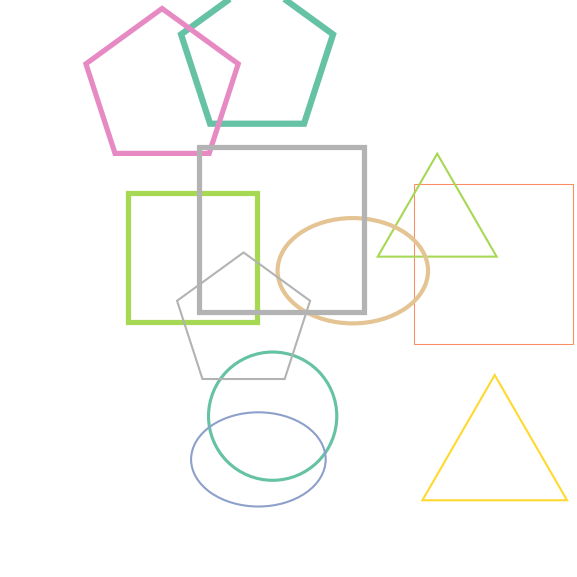[{"shape": "pentagon", "thickness": 3, "radius": 0.69, "center": [0.445, 0.897]}, {"shape": "circle", "thickness": 1.5, "radius": 0.56, "center": [0.472, 0.278]}, {"shape": "square", "thickness": 0.5, "radius": 0.69, "center": [0.854, 0.542]}, {"shape": "oval", "thickness": 1, "radius": 0.58, "center": [0.447, 0.204]}, {"shape": "pentagon", "thickness": 2.5, "radius": 0.69, "center": [0.281, 0.846]}, {"shape": "square", "thickness": 2.5, "radius": 0.56, "center": [0.334, 0.554]}, {"shape": "triangle", "thickness": 1, "radius": 0.59, "center": [0.757, 0.614]}, {"shape": "triangle", "thickness": 1, "radius": 0.72, "center": [0.857, 0.205]}, {"shape": "oval", "thickness": 2, "radius": 0.65, "center": [0.611, 0.53]}, {"shape": "square", "thickness": 2.5, "radius": 0.71, "center": [0.487, 0.601]}, {"shape": "pentagon", "thickness": 1, "radius": 0.61, "center": [0.422, 0.441]}]